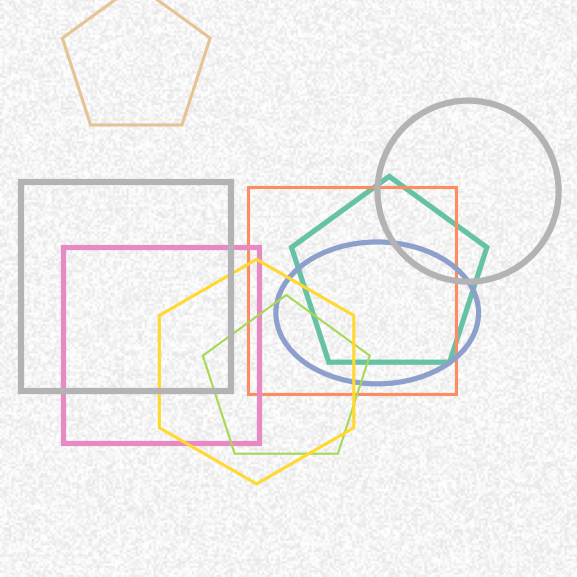[{"shape": "pentagon", "thickness": 2.5, "radius": 0.89, "center": [0.674, 0.516]}, {"shape": "square", "thickness": 1.5, "radius": 0.9, "center": [0.609, 0.496]}, {"shape": "oval", "thickness": 2.5, "radius": 0.88, "center": [0.653, 0.457]}, {"shape": "square", "thickness": 2.5, "radius": 0.85, "center": [0.279, 0.402]}, {"shape": "pentagon", "thickness": 1, "radius": 0.76, "center": [0.496, 0.336]}, {"shape": "hexagon", "thickness": 1.5, "radius": 0.97, "center": [0.444, 0.356]}, {"shape": "pentagon", "thickness": 1.5, "radius": 0.67, "center": [0.236, 0.892]}, {"shape": "circle", "thickness": 3, "radius": 0.78, "center": [0.811, 0.668]}, {"shape": "square", "thickness": 3, "radius": 0.91, "center": [0.218, 0.503]}]